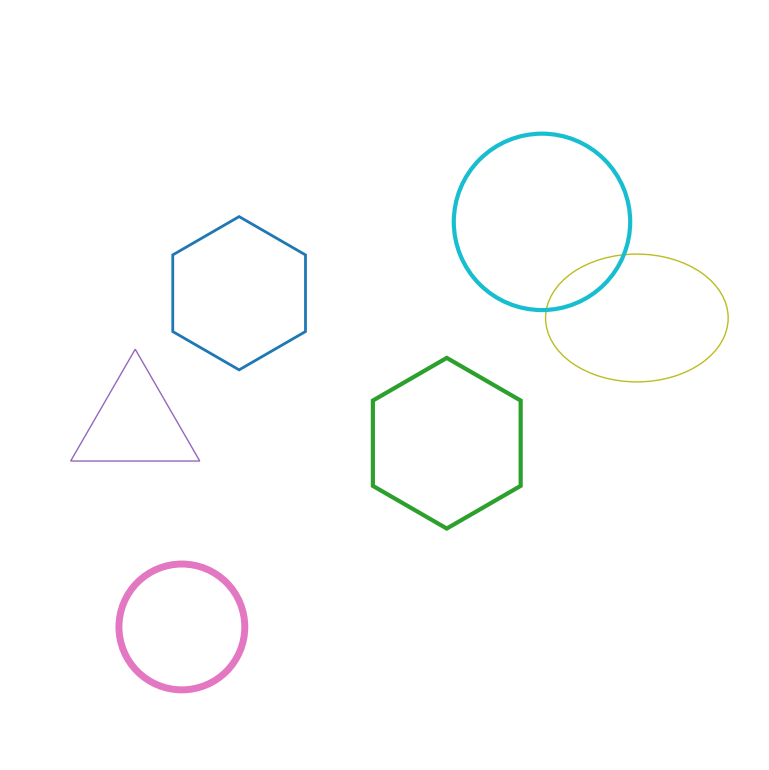[{"shape": "hexagon", "thickness": 1, "radius": 0.5, "center": [0.311, 0.619]}, {"shape": "hexagon", "thickness": 1.5, "radius": 0.55, "center": [0.58, 0.424]}, {"shape": "triangle", "thickness": 0.5, "radius": 0.48, "center": [0.176, 0.45]}, {"shape": "circle", "thickness": 2.5, "radius": 0.41, "center": [0.236, 0.186]}, {"shape": "oval", "thickness": 0.5, "radius": 0.59, "center": [0.827, 0.587]}, {"shape": "circle", "thickness": 1.5, "radius": 0.57, "center": [0.704, 0.712]}]